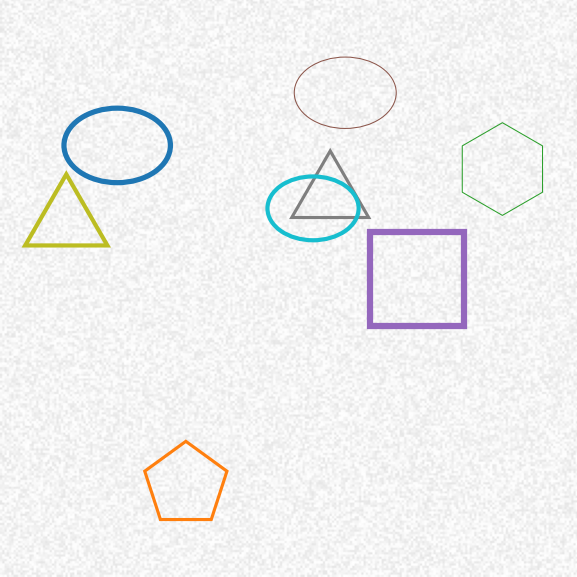[{"shape": "oval", "thickness": 2.5, "radius": 0.46, "center": [0.203, 0.747]}, {"shape": "pentagon", "thickness": 1.5, "radius": 0.37, "center": [0.322, 0.16]}, {"shape": "hexagon", "thickness": 0.5, "radius": 0.4, "center": [0.87, 0.706]}, {"shape": "square", "thickness": 3, "radius": 0.41, "center": [0.722, 0.516]}, {"shape": "oval", "thickness": 0.5, "radius": 0.44, "center": [0.598, 0.839]}, {"shape": "triangle", "thickness": 1.5, "radius": 0.38, "center": [0.572, 0.661]}, {"shape": "triangle", "thickness": 2, "radius": 0.41, "center": [0.115, 0.615]}, {"shape": "oval", "thickness": 2, "radius": 0.39, "center": [0.542, 0.638]}]